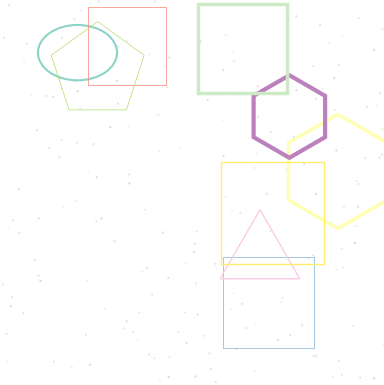[{"shape": "oval", "thickness": 1.5, "radius": 0.51, "center": [0.201, 0.863]}, {"shape": "hexagon", "thickness": 2.5, "radius": 0.74, "center": [0.878, 0.555]}, {"shape": "square", "thickness": 0.5, "radius": 0.5, "center": [0.33, 0.88]}, {"shape": "square", "thickness": 0.5, "radius": 0.59, "center": [0.698, 0.214]}, {"shape": "pentagon", "thickness": 0.5, "radius": 0.63, "center": [0.254, 0.817]}, {"shape": "triangle", "thickness": 1, "radius": 0.6, "center": [0.675, 0.336]}, {"shape": "hexagon", "thickness": 3, "radius": 0.54, "center": [0.752, 0.697]}, {"shape": "square", "thickness": 2.5, "radius": 0.57, "center": [0.63, 0.874]}, {"shape": "square", "thickness": 1, "radius": 0.66, "center": [0.708, 0.448]}]